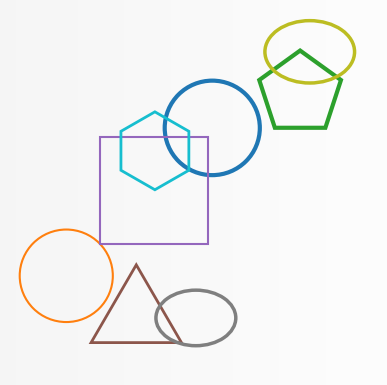[{"shape": "circle", "thickness": 3, "radius": 0.61, "center": [0.548, 0.668]}, {"shape": "circle", "thickness": 1.5, "radius": 0.6, "center": [0.171, 0.284]}, {"shape": "pentagon", "thickness": 3, "radius": 0.55, "center": [0.774, 0.758]}, {"shape": "square", "thickness": 1.5, "radius": 0.7, "center": [0.398, 0.504]}, {"shape": "triangle", "thickness": 2, "radius": 0.67, "center": [0.352, 0.177]}, {"shape": "oval", "thickness": 2.5, "radius": 0.52, "center": [0.505, 0.174]}, {"shape": "oval", "thickness": 2.5, "radius": 0.58, "center": [0.799, 0.865]}, {"shape": "hexagon", "thickness": 2, "radius": 0.51, "center": [0.4, 0.608]}]